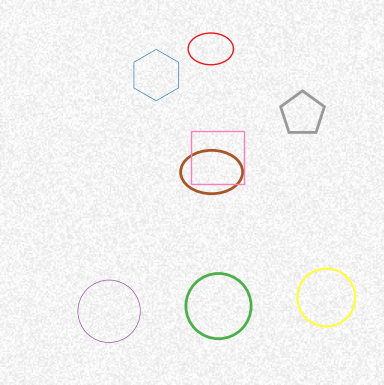[{"shape": "oval", "thickness": 1, "radius": 0.29, "center": [0.548, 0.873]}, {"shape": "hexagon", "thickness": 0.5, "radius": 0.33, "center": [0.406, 0.805]}, {"shape": "circle", "thickness": 2, "radius": 0.42, "center": [0.568, 0.205]}, {"shape": "circle", "thickness": 0.5, "radius": 0.41, "center": [0.283, 0.191]}, {"shape": "circle", "thickness": 1.5, "radius": 0.38, "center": [0.848, 0.227]}, {"shape": "oval", "thickness": 2, "radius": 0.4, "center": [0.55, 0.553]}, {"shape": "square", "thickness": 1, "radius": 0.34, "center": [0.565, 0.591]}, {"shape": "pentagon", "thickness": 2, "radius": 0.3, "center": [0.786, 0.704]}]